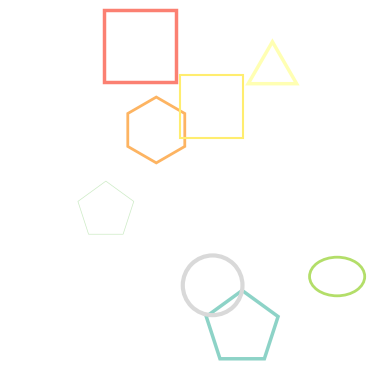[{"shape": "pentagon", "thickness": 2.5, "radius": 0.49, "center": [0.629, 0.147]}, {"shape": "triangle", "thickness": 2.5, "radius": 0.36, "center": [0.708, 0.819]}, {"shape": "square", "thickness": 2.5, "radius": 0.47, "center": [0.363, 0.881]}, {"shape": "hexagon", "thickness": 2, "radius": 0.43, "center": [0.406, 0.662]}, {"shape": "oval", "thickness": 2, "radius": 0.36, "center": [0.876, 0.282]}, {"shape": "circle", "thickness": 3, "radius": 0.39, "center": [0.552, 0.259]}, {"shape": "pentagon", "thickness": 0.5, "radius": 0.38, "center": [0.275, 0.453]}, {"shape": "square", "thickness": 1.5, "radius": 0.4, "center": [0.549, 0.723]}]